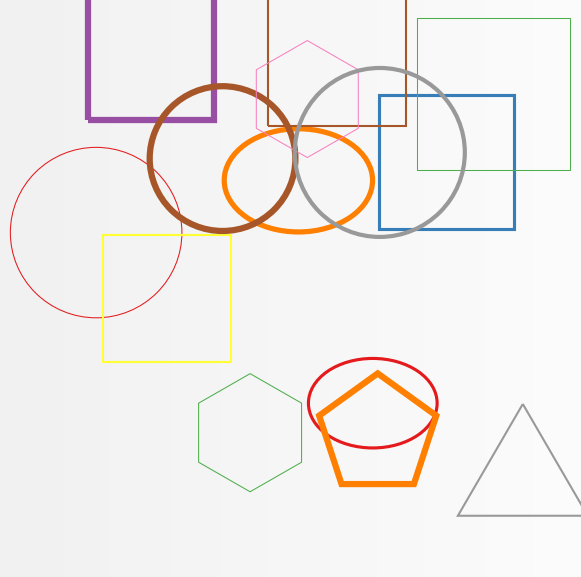[{"shape": "circle", "thickness": 0.5, "radius": 0.74, "center": [0.165, 0.596]}, {"shape": "oval", "thickness": 1.5, "radius": 0.55, "center": [0.641, 0.301]}, {"shape": "square", "thickness": 1.5, "radius": 0.58, "center": [0.768, 0.719]}, {"shape": "square", "thickness": 0.5, "radius": 0.66, "center": [0.849, 0.837]}, {"shape": "hexagon", "thickness": 0.5, "radius": 0.51, "center": [0.43, 0.25]}, {"shape": "square", "thickness": 3, "radius": 0.54, "center": [0.26, 0.9]}, {"shape": "pentagon", "thickness": 3, "radius": 0.53, "center": [0.65, 0.247]}, {"shape": "oval", "thickness": 2.5, "radius": 0.64, "center": [0.513, 0.687]}, {"shape": "square", "thickness": 1, "radius": 0.55, "center": [0.288, 0.482]}, {"shape": "square", "thickness": 1, "radius": 0.59, "center": [0.58, 0.899]}, {"shape": "circle", "thickness": 3, "radius": 0.63, "center": [0.383, 0.725]}, {"shape": "hexagon", "thickness": 0.5, "radius": 0.51, "center": [0.529, 0.828]}, {"shape": "circle", "thickness": 2, "radius": 0.73, "center": [0.653, 0.735]}, {"shape": "triangle", "thickness": 1, "radius": 0.64, "center": [0.899, 0.171]}]